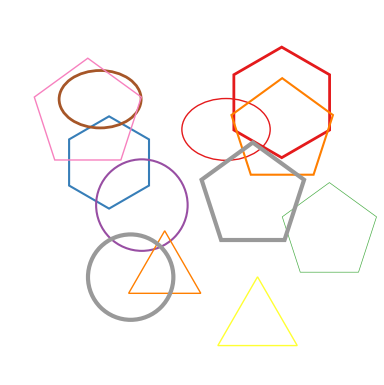[{"shape": "hexagon", "thickness": 2, "radius": 0.72, "center": [0.732, 0.734]}, {"shape": "oval", "thickness": 1, "radius": 0.57, "center": [0.587, 0.664]}, {"shape": "hexagon", "thickness": 1.5, "radius": 0.6, "center": [0.283, 0.578]}, {"shape": "pentagon", "thickness": 0.5, "radius": 0.64, "center": [0.856, 0.397]}, {"shape": "circle", "thickness": 1.5, "radius": 0.59, "center": [0.369, 0.467]}, {"shape": "triangle", "thickness": 1, "radius": 0.54, "center": [0.428, 0.292]}, {"shape": "pentagon", "thickness": 1.5, "radius": 0.69, "center": [0.733, 0.658]}, {"shape": "triangle", "thickness": 1, "radius": 0.6, "center": [0.669, 0.162]}, {"shape": "oval", "thickness": 2, "radius": 0.53, "center": [0.26, 0.742]}, {"shape": "pentagon", "thickness": 1, "radius": 0.73, "center": [0.228, 0.703]}, {"shape": "circle", "thickness": 3, "radius": 0.55, "center": [0.339, 0.28]}, {"shape": "pentagon", "thickness": 3, "radius": 0.7, "center": [0.657, 0.49]}]